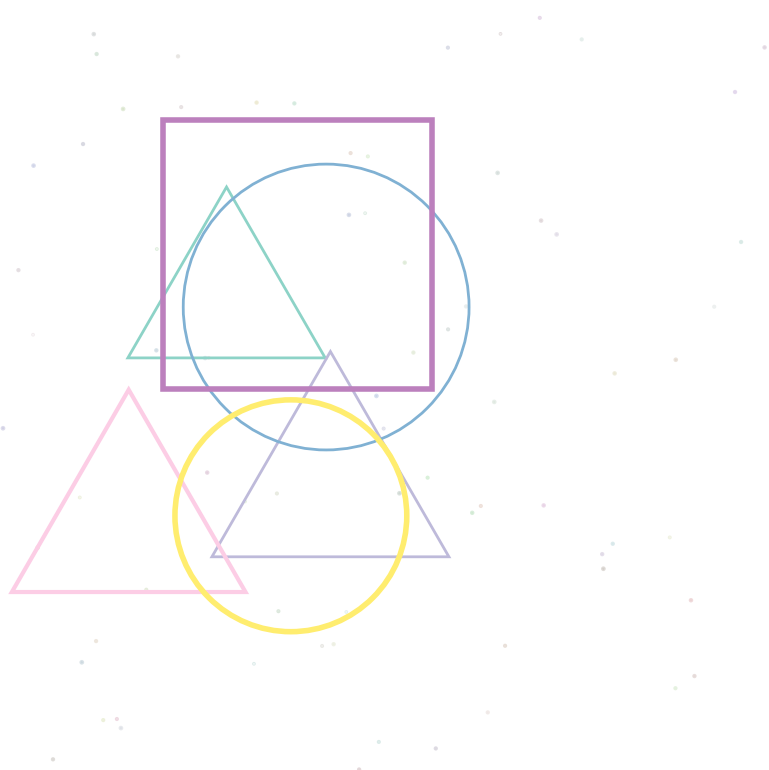[{"shape": "triangle", "thickness": 1, "radius": 0.74, "center": [0.294, 0.609]}, {"shape": "triangle", "thickness": 1, "radius": 0.89, "center": [0.429, 0.366]}, {"shape": "circle", "thickness": 1, "radius": 0.93, "center": [0.424, 0.601]}, {"shape": "triangle", "thickness": 1.5, "radius": 0.88, "center": [0.167, 0.319]}, {"shape": "square", "thickness": 2, "radius": 0.87, "center": [0.386, 0.67]}, {"shape": "circle", "thickness": 2, "radius": 0.75, "center": [0.378, 0.33]}]